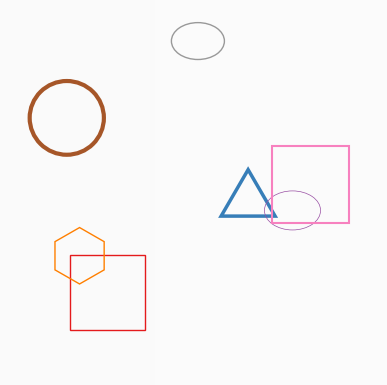[{"shape": "square", "thickness": 1, "radius": 0.49, "center": [0.278, 0.239]}, {"shape": "triangle", "thickness": 2.5, "radius": 0.4, "center": [0.64, 0.479]}, {"shape": "oval", "thickness": 0.5, "radius": 0.36, "center": [0.755, 0.453]}, {"shape": "hexagon", "thickness": 1, "radius": 0.37, "center": [0.205, 0.336]}, {"shape": "circle", "thickness": 3, "radius": 0.48, "center": [0.172, 0.694]}, {"shape": "square", "thickness": 1.5, "radius": 0.5, "center": [0.802, 0.521]}, {"shape": "oval", "thickness": 1, "radius": 0.34, "center": [0.511, 0.893]}]